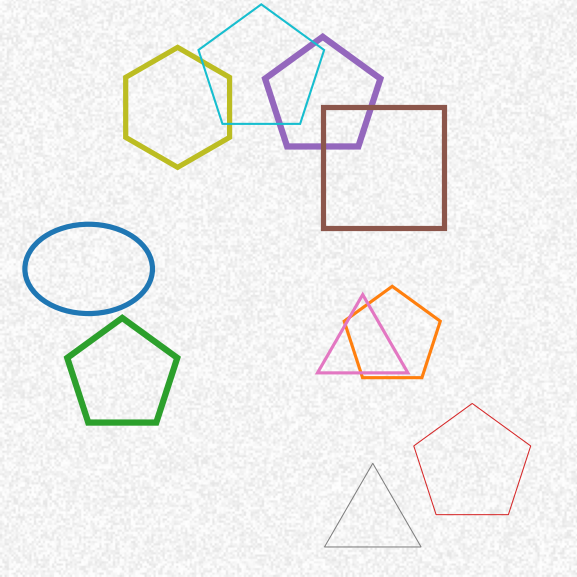[{"shape": "oval", "thickness": 2.5, "radius": 0.55, "center": [0.154, 0.534]}, {"shape": "pentagon", "thickness": 1.5, "radius": 0.44, "center": [0.679, 0.416]}, {"shape": "pentagon", "thickness": 3, "radius": 0.5, "center": [0.212, 0.348]}, {"shape": "pentagon", "thickness": 0.5, "radius": 0.53, "center": [0.818, 0.194]}, {"shape": "pentagon", "thickness": 3, "radius": 0.52, "center": [0.559, 0.83]}, {"shape": "square", "thickness": 2.5, "radius": 0.52, "center": [0.665, 0.709]}, {"shape": "triangle", "thickness": 1.5, "radius": 0.45, "center": [0.628, 0.399]}, {"shape": "triangle", "thickness": 0.5, "radius": 0.48, "center": [0.646, 0.1]}, {"shape": "hexagon", "thickness": 2.5, "radius": 0.52, "center": [0.308, 0.813]}, {"shape": "pentagon", "thickness": 1, "radius": 0.57, "center": [0.452, 0.877]}]